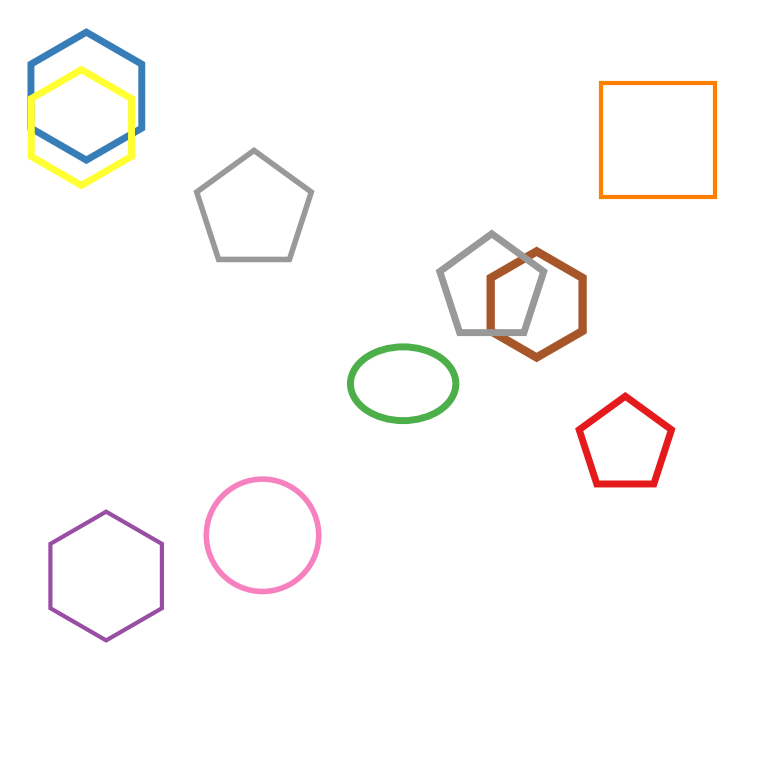[{"shape": "pentagon", "thickness": 2.5, "radius": 0.32, "center": [0.812, 0.422]}, {"shape": "hexagon", "thickness": 2.5, "radius": 0.42, "center": [0.112, 0.875]}, {"shape": "oval", "thickness": 2.5, "radius": 0.34, "center": [0.524, 0.502]}, {"shape": "hexagon", "thickness": 1.5, "radius": 0.42, "center": [0.138, 0.252]}, {"shape": "square", "thickness": 1.5, "radius": 0.37, "center": [0.855, 0.818]}, {"shape": "hexagon", "thickness": 2.5, "radius": 0.38, "center": [0.106, 0.834]}, {"shape": "hexagon", "thickness": 3, "radius": 0.34, "center": [0.697, 0.605]}, {"shape": "circle", "thickness": 2, "radius": 0.36, "center": [0.341, 0.305]}, {"shape": "pentagon", "thickness": 2, "radius": 0.39, "center": [0.33, 0.726]}, {"shape": "pentagon", "thickness": 2.5, "radius": 0.35, "center": [0.639, 0.625]}]